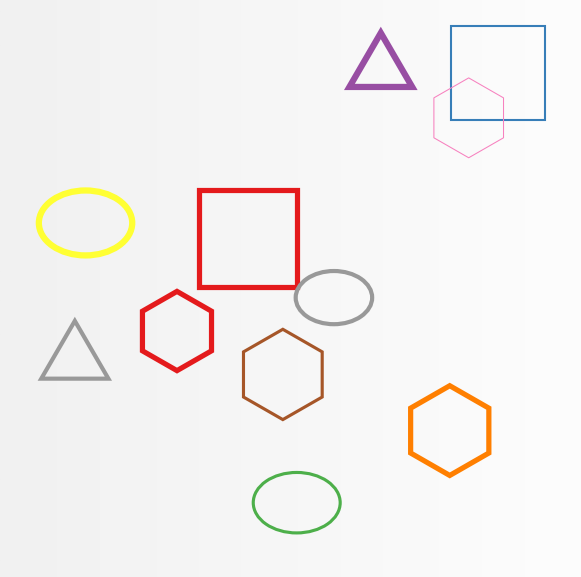[{"shape": "square", "thickness": 2.5, "radius": 0.42, "center": [0.427, 0.587]}, {"shape": "hexagon", "thickness": 2.5, "radius": 0.34, "center": [0.304, 0.426]}, {"shape": "square", "thickness": 1, "radius": 0.41, "center": [0.857, 0.873]}, {"shape": "oval", "thickness": 1.5, "radius": 0.37, "center": [0.51, 0.129]}, {"shape": "triangle", "thickness": 3, "radius": 0.31, "center": [0.655, 0.88]}, {"shape": "hexagon", "thickness": 2.5, "radius": 0.39, "center": [0.774, 0.254]}, {"shape": "oval", "thickness": 3, "radius": 0.4, "center": [0.147, 0.613]}, {"shape": "hexagon", "thickness": 1.5, "radius": 0.39, "center": [0.487, 0.351]}, {"shape": "hexagon", "thickness": 0.5, "radius": 0.35, "center": [0.806, 0.795]}, {"shape": "triangle", "thickness": 2, "radius": 0.33, "center": [0.129, 0.377]}, {"shape": "oval", "thickness": 2, "radius": 0.33, "center": [0.574, 0.484]}]